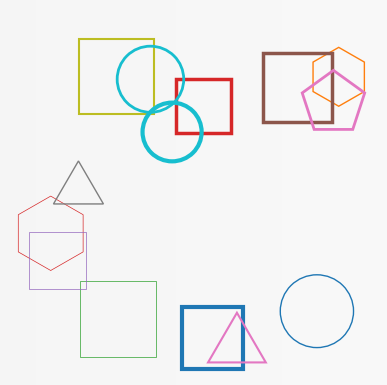[{"shape": "square", "thickness": 3, "radius": 0.4, "center": [0.549, 0.122]}, {"shape": "circle", "thickness": 1, "radius": 0.47, "center": [0.818, 0.192]}, {"shape": "hexagon", "thickness": 1, "radius": 0.38, "center": [0.874, 0.801]}, {"shape": "square", "thickness": 0.5, "radius": 0.49, "center": [0.304, 0.171]}, {"shape": "hexagon", "thickness": 0.5, "radius": 0.48, "center": [0.131, 0.394]}, {"shape": "square", "thickness": 2.5, "radius": 0.35, "center": [0.524, 0.724]}, {"shape": "square", "thickness": 0.5, "radius": 0.37, "center": [0.148, 0.324]}, {"shape": "square", "thickness": 2.5, "radius": 0.45, "center": [0.768, 0.772]}, {"shape": "triangle", "thickness": 1.5, "radius": 0.43, "center": [0.611, 0.102]}, {"shape": "pentagon", "thickness": 2, "radius": 0.42, "center": [0.861, 0.732]}, {"shape": "triangle", "thickness": 1, "radius": 0.37, "center": [0.202, 0.507]}, {"shape": "square", "thickness": 1.5, "radius": 0.48, "center": [0.301, 0.801]}, {"shape": "circle", "thickness": 3, "radius": 0.38, "center": [0.444, 0.657]}, {"shape": "circle", "thickness": 2, "radius": 0.43, "center": [0.388, 0.794]}]